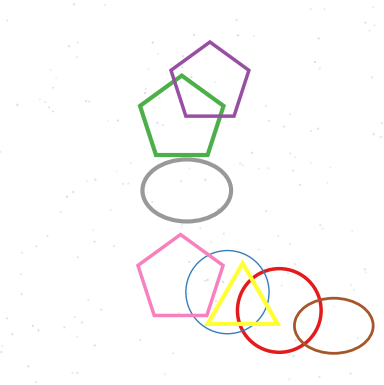[{"shape": "circle", "thickness": 2.5, "radius": 0.54, "center": [0.725, 0.194]}, {"shape": "circle", "thickness": 1, "radius": 0.54, "center": [0.591, 0.241]}, {"shape": "pentagon", "thickness": 3, "radius": 0.57, "center": [0.472, 0.69]}, {"shape": "pentagon", "thickness": 2.5, "radius": 0.53, "center": [0.545, 0.784]}, {"shape": "triangle", "thickness": 3, "radius": 0.52, "center": [0.63, 0.211]}, {"shape": "oval", "thickness": 2, "radius": 0.51, "center": [0.867, 0.154]}, {"shape": "pentagon", "thickness": 2.5, "radius": 0.58, "center": [0.469, 0.275]}, {"shape": "oval", "thickness": 3, "radius": 0.58, "center": [0.485, 0.505]}]